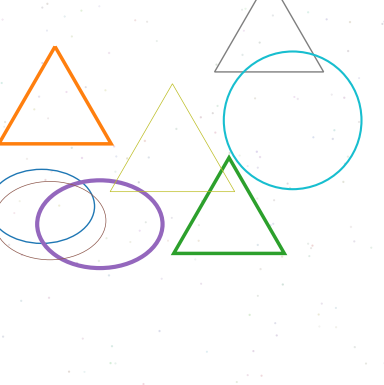[{"shape": "oval", "thickness": 1, "radius": 0.69, "center": [0.108, 0.464]}, {"shape": "triangle", "thickness": 2.5, "radius": 0.84, "center": [0.143, 0.711]}, {"shape": "triangle", "thickness": 2.5, "radius": 0.83, "center": [0.595, 0.425]}, {"shape": "oval", "thickness": 3, "radius": 0.81, "center": [0.259, 0.418]}, {"shape": "oval", "thickness": 0.5, "radius": 0.73, "center": [0.13, 0.427]}, {"shape": "triangle", "thickness": 1, "radius": 0.82, "center": [0.699, 0.895]}, {"shape": "triangle", "thickness": 0.5, "radius": 0.93, "center": [0.448, 0.596]}, {"shape": "circle", "thickness": 1.5, "radius": 0.89, "center": [0.76, 0.687]}]